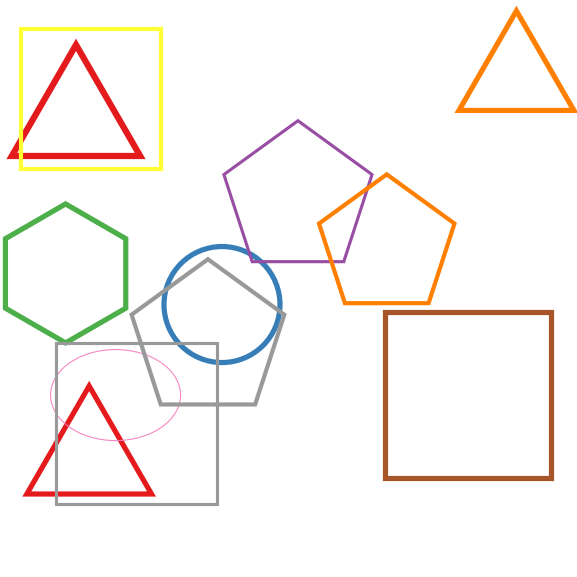[{"shape": "triangle", "thickness": 2.5, "radius": 0.62, "center": [0.154, 0.206]}, {"shape": "triangle", "thickness": 3, "radius": 0.64, "center": [0.132, 0.793]}, {"shape": "circle", "thickness": 2.5, "radius": 0.5, "center": [0.384, 0.472]}, {"shape": "hexagon", "thickness": 2.5, "radius": 0.6, "center": [0.114, 0.526]}, {"shape": "pentagon", "thickness": 1.5, "radius": 0.67, "center": [0.516, 0.655]}, {"shape": "pentagon", "thickness": 2, "radius": 0.62, "center": [0.67, 0.574]}, {"shape": "triangle", "thickness": 2.5, "radius": 0.57, "center": [0.894, 0.865]}, {"shape": "square", "thickness": 2, "radius": 0.61, "center": [0.158, 0.827]}, {"shape": "square", "thickness": 2.5, "radius": 0.72, "center": [0.81, 0.315]}, {"shape": "oval", "thickness": 0.5, "radius": 0.56, "center": [0.2, 0.315]}, {"shape": "square", "thickness": 1.5, "radius": 0.7, "center": [0.236, 0.266]}, {"shape": "pentagon", "thickness": 2, "radius": 0.7, "center": [0.36, 0.411]}]